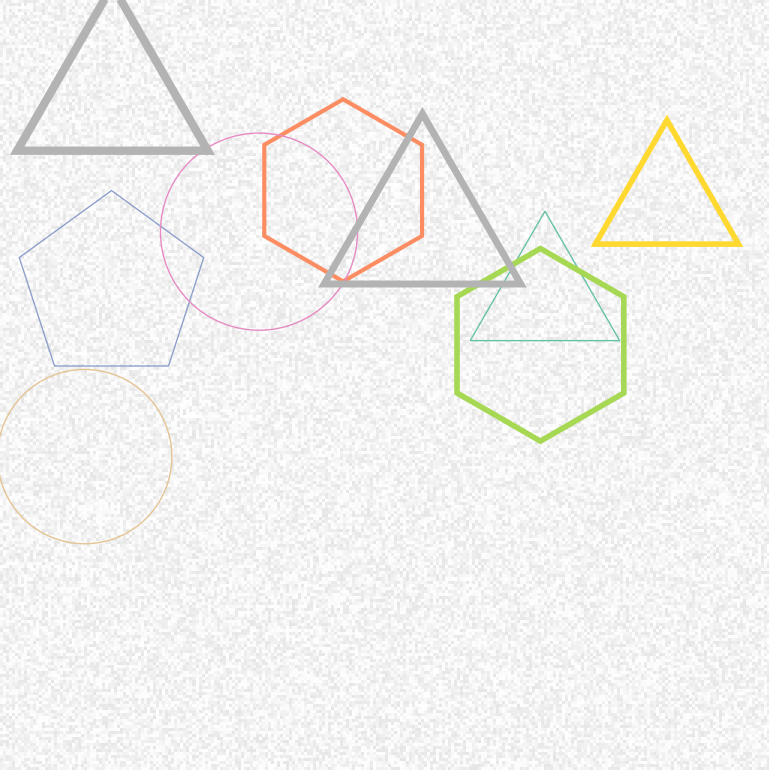[{"shape": "triangle", "thickness": 0.5, "radius": 0.56, "center": [0.708, 0.614]}, {"shape": "hexagon", "thickness": 1.5, "radius": 0.59, "center": [0.446, 0.753]}, {"shape": "pentagon", "thickness": 0.5, "radius": 0.63, "center": [0.145, 0.627]}, {"shape": "circle", "thickness": 0.5, "radius": 0.64, "center": [0.336, 0.699]}, {"shape": "hexagon", "thickness": 2, "radius": 0.63, "center": [0.702, 0.552]}, {"shape": "triangle", "thickness": 2, "radius": 0.54, "center": [0.866, 0.737]}, {"shape": "circle", "thickness": 0.5, "radius": 0.57, "center": [0.11, 0.407]}, {"shape": "triangle", "thickness": 3, "radius": 0.71, "center": [0.146, 0.876]}, {"shape": "triangle", "thickness": 2.5, "radius": 0.74, "center": [0.549, 0.705]}]